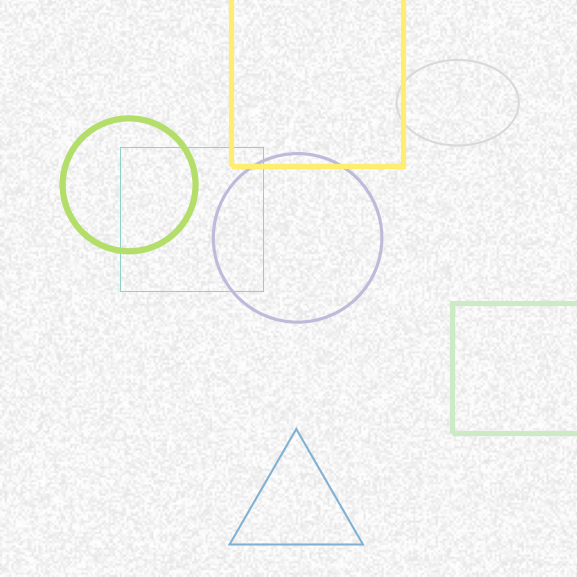[{"shape": "square", "thickness": 0.5, "radius": 0.62, "center": [0.332, 0.62]}, {"shape": "circle", "thickness": 1.5, "radius": 0.73, "center": [0.515, 0.587]}, {"shape": "triangle", "thickness": 1, "radius": 0.67, "center": [0.513, 0.123]}, {"shape": "circle", "thickness": 3, "radius": 0.58, "center": [0.224, 0.679]}, {"shape": "oval", "thickness": 1, "radius": 0.53, "center": [0.793, 0.821]}, {"shape": "square", "thickness": 2.5, "radius": 0.56, "center": [0.896, 0.362]}, {"shape": "square", "thickness": 2.5, "radius": 0.74, "center": [0.549, 0.861]}]